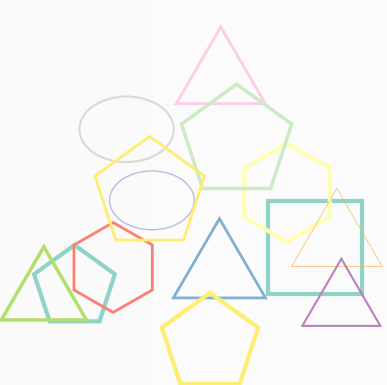[{"shape": "square", "thickness": 3, "radius": 0.61, "center": [0.813, 0.356]}, {"shape": "pentagon", "thickness": 3, "radius": 0.55, "center": [0.192, 0.254]}, {"shape": "hexagon", "thickness": 3, "radius": 0.64, "center": [0.741, 0.499]}, {"shape": "oval", "thickness": 1, "radius": 0.55, "center": [0.392, 0.48]}, {"shape": "hexagon", "thickness": 2, "radius": 0.58, "center": [0.292, 0.305]}, {"shape": "triangle", "thickness": 2, "radius": 0.69, "center": [0.566, 0.295]}, {"shape": "triangle", "thickness": 0.5, "radius": 0.68, "center": [0.87, 0.375]}, {"shape": "triangle", "thickness": 2.5, "radius": 0.63, "center": [0.113, 0.232]}, {"shape": "triangle", "thickness": 2, "radius": 0.66, "center": [0.57, 0.797]}, {"shape": "oval", "thickness": 1.5, "radius": 0.61, "center": [0.327, 0.664]}, {"shape": "triangle", "thickness": 1.5, "radius": 0.58, "center": [0.881, 0.212]}, {"shape": "pentagon", "thickness": 2.5, "radius": 0.75, "center": [0.611, 0.632]}, {"shape": "pentagon", "thickness": 3, "radius": 0.65, "center": [0.542, 0.109]}, {"shape": "pentagon", "thickness": 2, "radius": 0.74, "center": [0.386, 0.497]}]